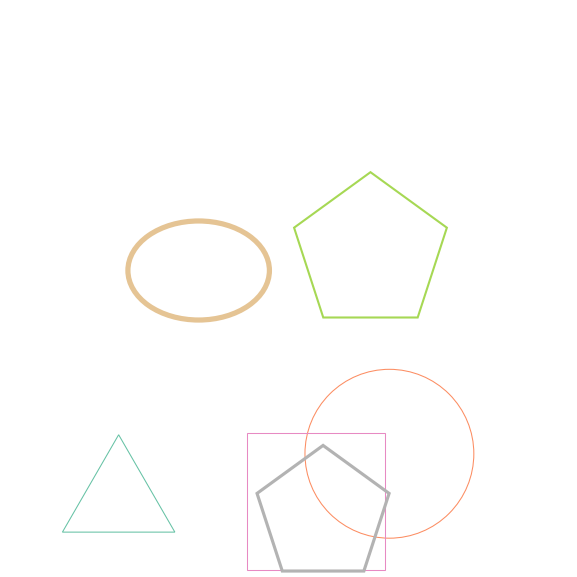[{"shape": "triangle", "thickness": 0.5, "radius": 0.56, "center": [0.205, 0.134]}, {"shape": "circle", "thickness": 0.5, "radius": 0.73, "center": [0.674, 0.213]}, {"shape": "square", "thickness": 0.5, "radius": 0.59, "center": [0.547, 0.131]}, {"shape": "pentagon", "thickness": 1, "radius": 0.7, "center": [0.642, 0.562]}, {"shape": "oval", "thickness": 2.5, "radius": 0.61, "center": [0.344, 0.531]}, {"shape": "pentagon", "thickness": 1.5, "radius": 0.6, "center": [0.559, 0.108]}]